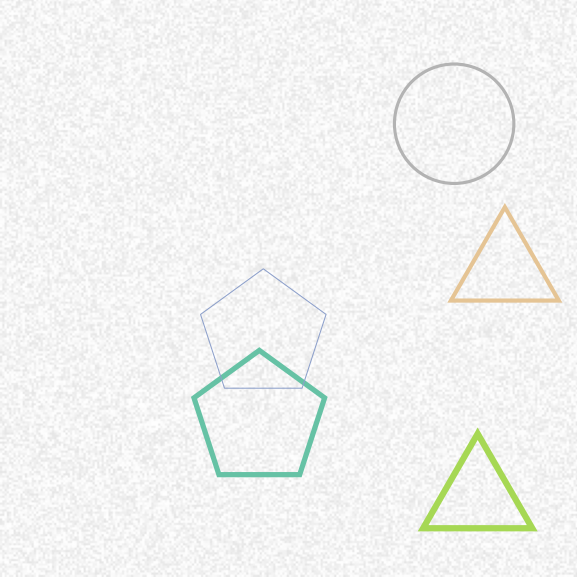[{"shape": "pentagon", "thickness": 2.5, "radius": 0.59, "center": [0.449, 0.273]}, {"shape": "pentagon", "thickness": 0.5, "radius": 0.57, "center": [0.456, 0.419]}, {"shape": "triangle", "thickness": 3, "radius": 0.55, "center": [0.827, 0.139]}, {"shape": "triangle", "thickness": 2, "radius": 0.54, "center": [0.874, 0.533]}, {"shape": "circle", "thickness": 1.5, "radius": 0.52, "center": [0.786, 0.785]}]